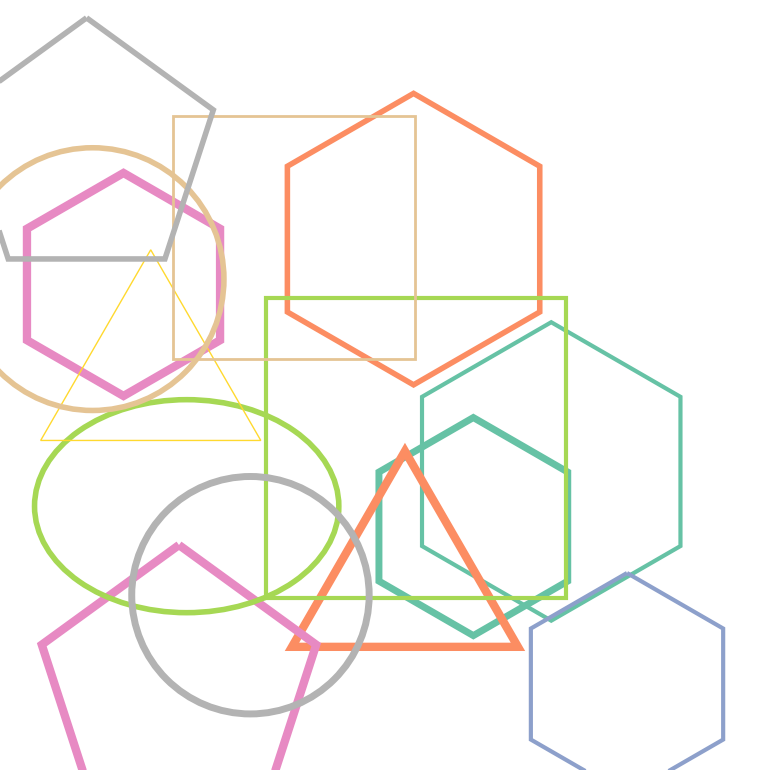[{"shape": "hexagon", "thickness": 2.5, "radius": 0.71, "center": [0.615, 0.316]}, {"shape": "hexagon", "thickness": 1.5, "radius": 0.97, "center": [0.716, 0.388]}, {"shape": "hexagon", "thickness": 2, "radius": 0.95, "center": [0.537, 0.689]}, {"shape": "triangle", "thickness": 3, "radius": 0.85, "center": [0.526, 0.245]}, {"shape": "hexagon", "thickness": 1.5, "radius": 0.72, "center": [0.814, 0.112]}, {"shape": "hexagon", "thickness": 3, "radius": 0.72, "center": [0.16, 0.631]}, {"shape": "pentagon", "thickness": 3, "radius": 0.94, "center": [0.232, 0.105]}, {"shape": "oval", "thickness": 2, "radius": 0.99, "center": [0.242, 0.343]}, {"shape": "square", "thickness": 1.5, "radius": 0.97, "center": [0.54, 0.418]}, {"shape": "triangle", "thickness": 0.5, "radius": 0.83, "center": [0.196, 0.511]}, {"shape": "circle", "thickness": 2, "radius": 0.85, "center": [0.12, 0.638]}, {"shape": "square", "thickness": 1, "radius": 0.79, "center": [0.382, 0.692]}, {"shape": "circle", "thickness": 2.5, "radius": 0.77, "center": [0.325, 0.227]}, {"shape": "pentagon", "thickness": 2, "radius": 0.87, "center": [0.112, 0.804]}]